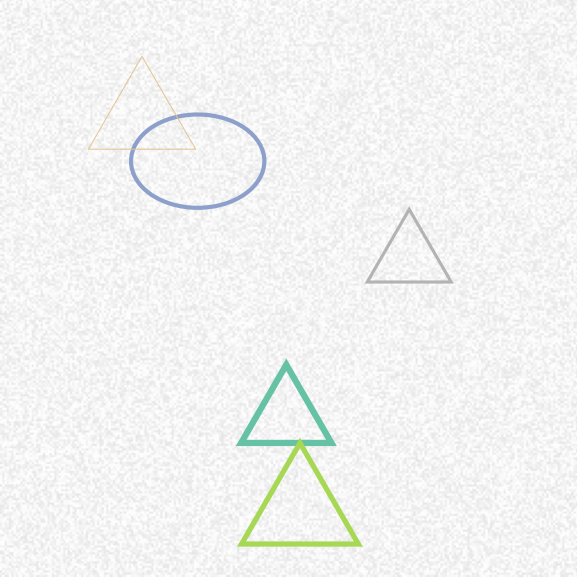[{"shape": "triangle", "thickness": 3, "radius": 0.45, "center": [0.496, 0.277]}, {"shape": "oval", "thickness": 2, "radius": 0.58, "center": [0.342, 0.72]}, {"shape": "triangle", "thickness": 2.5, "radius": 0.58, "center": [0.519, 0.115]}, {"shape": "triangle", "thickness": 0.5, "radius": 0.54, "center": [0.246, 0.794]}, {"shape": "triangle", "thickness": 1.5, "radius": 0.42, "center": [0.709, 0.553]}]